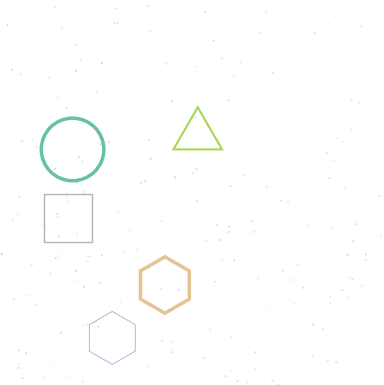[{"shape": "circle", "thickness": 2.5, "radius": 0.41, "center": [0.188, 0.612]}, {"shape": "hexagon", "thickness": 0.5, "radius": 0.34, "center": [0.292, 0.122]}, {"shape": "triangle", "thickness": 1.5, "radius": 0.36, "center": [0.514, 0.648]}, {"shape": "hexagon", "thickness": 2.5, "radius": 0.37, "center": [0.428, 0.26]}, {"shape": "square", "thickness": 1, "radius": 0.31, "center": [0.177, 0.434]}]